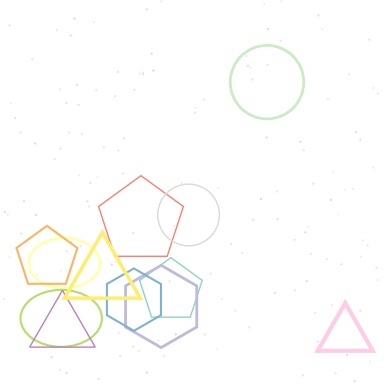[{"shape": "pentagon", "thickness": 1, "radius": 0.43, "center": [0.444, 0.245]}, {"shape": "oval", "thickness": 2, "radius": 0.46, "center": [0.167, 0.317]}, {"shape": "hexagon", "thickness": 2, "radius": 0.53, "center": [0.419, 0.204]}, {"shape": "pentagon", "thickness": 1, "radius": 0.58, "center": [0.366, 0.428]}, {"shape": "hexagon", "thickness": 1.5, "radius": 0.41, "center": [0.348, 0.222]}, {"shape": "pentagon", "thickness": 1.5, "radius": 0.42, "center": [0.122, 0.33]}, {"shape": "oval", "thickness": 1.5, "radius": 0.53, "center": [0.159, 0.173]}, {"shape": "triangle", "thickness": 3, "radius": 0.41, "center": [0.897, 0.13]}, {"shape": "circle", "thickness": 1, "radius": 0.4, "center": [0.49, 0.442]}, {"shape": "triangle", "thickness": 1, "radius": 0.49, "center": [0.162, 0.148]}, {"shape": "circle", "thickness": 2, "radius": 0.48, "center": [0.694, 0.787]}, {"shape": "triangle", "thickness": 2.5, "radius": 0.57, "center": [0.266, 0.283]}]